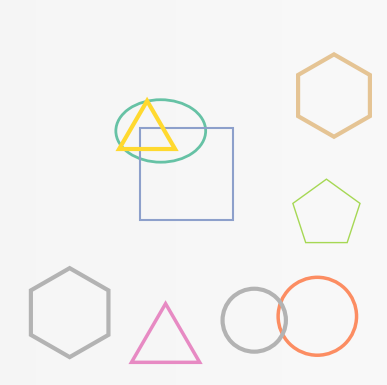[{"shape": "oval", "thickness": 2, "radius": 0.58, "center": [0.415, 0.66]}, {"shape": "circle", "thickness": 2.5, "radius": 0.51, "center": [0.819, 0.179]}, {"shape": "square", "thickness": 1.5, "radius": 0.6, "center": [0.482, 0.548]}, {"shape": "triangle", "thickness": 2.5, "radius": 0.51, "center": [0.427, 0.11]}, {"shape": "pentagon", "thickness": 1, "radius": 0.46, "center": [0.842, 0.444]}, {"shape": "triangle", "thickness": 3, "radius": 0.42, "center": [0.38, 0.655]}, {"shape": "hexagon", "thickness": 3, "radius": 0.53, "center": [0.862, 0.752]}, {"shape": "hexagon", "thickness": 3, "radius": 0.58, "center": [0.18, 0.188]}, {"shape": "circle", "thickness": 3, "radius": 0.41, "center": [0.656, 0.168]}]